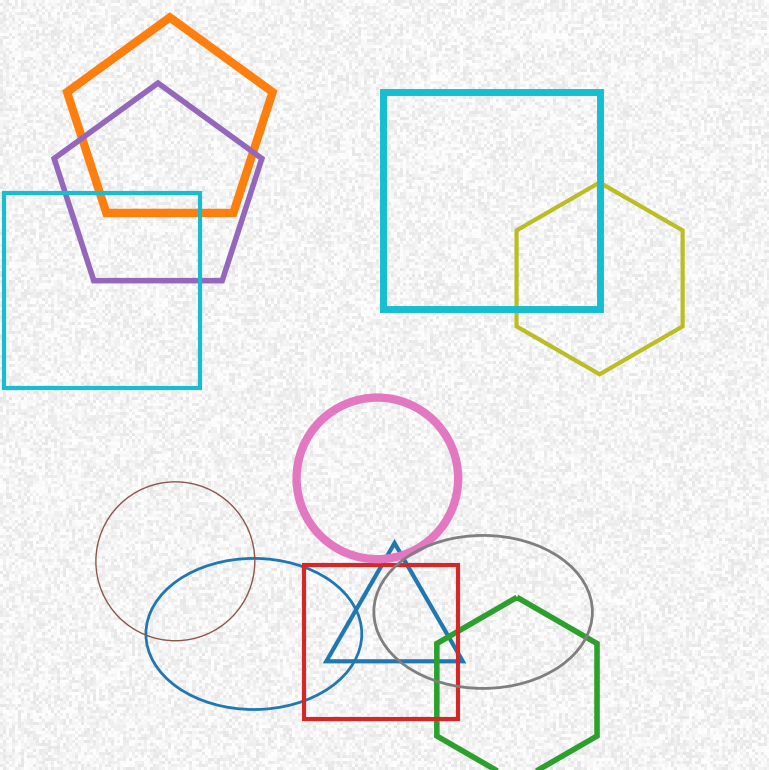[{"shape": "oval", "thickness": 1, "radius": 0.7, "center": [0.33, 0.177]}, {"shape": "triangle", "thickness": 1.5, "radius": 0.51, "center": [0.512, 0.192]}, {"shape": "pentagon", "thickness": 3, "radius": 0.7, "center": [0.221, 0.837]}, {"shape": "hexagon", "thickness": 2, "radius": 0.6, "center": [0.671, 0.104]}, {"shape": "square", "thickness": 1.5, "radius": 0.5, "center": [0.495, 0.167]}, {"shape": "pentagon", "thickness": 2, "radius": 0.71, "center": [0.205, 0.75]}, {"shape": "circle", "thickness": 0.5, "radius": 0.52, "center": [0.228, 0.271]}, {"shape": "circle", "thickness": 3, "radius": 0.52, "center": [0.49, 0.379]}, {"shape": "oval", "thickness": 1, "radius": 0.71, "center": [0.627, 0.205]}, {"shape": "hexagon", "thickness": 1.5, "radius": 0.62, "center": [0.779, 0.638]}, {"shape": "square", "thickness": 1.5, "radius": 0.63, "center": [0.133, 0.623]}, {"shape": "square", "thickness": 2.5, "radius": 0.71, "center": [0.639, 0.74]}]